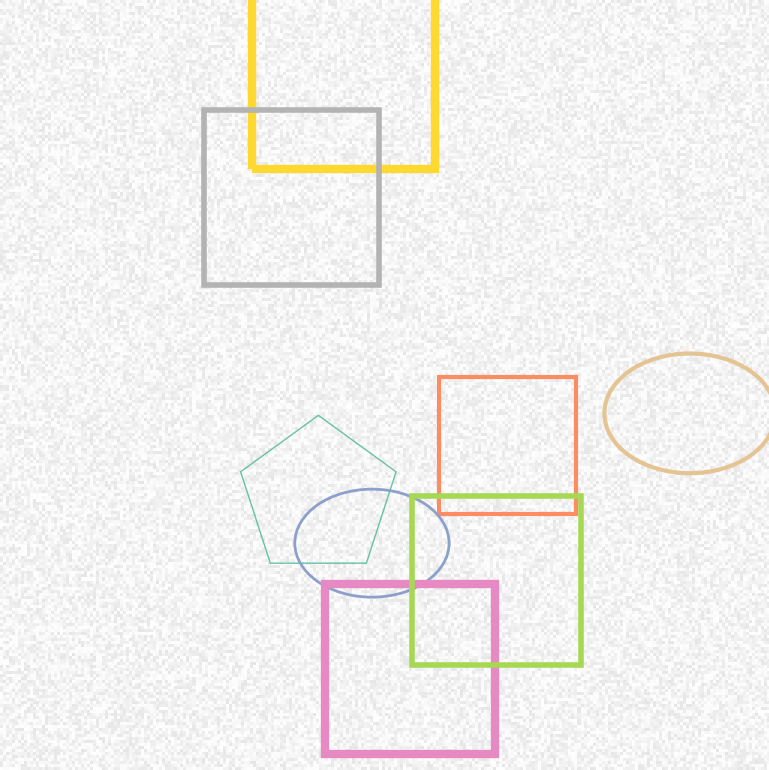[{"shape": "pentagon", "thickness": 0.5, "radius": 0.53, "center": [0.413, 0.354]}, {"shape": "square", "thickness": 1.5, "radius": 0.45, "center": [0.659, 0.421]}, {"shape": "oval", "thickness": 1, "radius": 0.5, "center": [0.483, 0.295]}, {"shape": "square", "thickness": 3, "radius": 0.55, "center": [0.532, 0.131]}, {"shape": "square", "thickness": 2, "radius": 0.55, "center": [0.645, 0.246]}, {"shape": "square", "thickness": 3, "radius": 0.59, "center": [0.446, 0.899]}, {"shape": "oval", "thickness": 1.5, "radius": 0.56, "center": [0.896, 0.463]}, {"shape": "square", "thickness": 2, "radius": 0.57, "center": [0.378, 0.743]}]